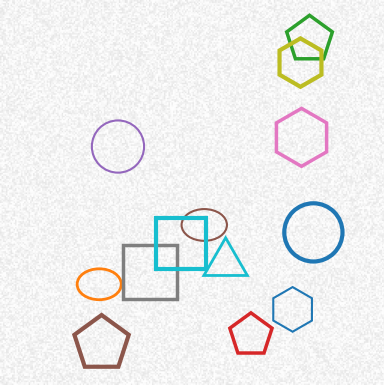[{"shape": "circle", "thickness": 3, "radius": 0.38, "center": [0.814, 0.396]}, {"shape": "hexagon", "thickness": 1.5, "radius": 0.29, "center": [0.76, 0.196]}, {"shape": "oval", "thickness": 2, "radius": 0.29, "center": [0.258, 0.262]}, {"shape": "pentagon", "thickness": 2.5, "radius": 0.31, "center": [0.804, 0.898]}, {"shape": "pentagon", "thickness": 2.5, "radius": 0.29, "center": [0.652, 0.13]}, {"shape": "circle", "thickness": 1.5, "radius": 0.34, "center": [0.306, 0.619]}, {"shape": "pentagon", "thickness": 3, "radius": 0.37, "center": [0.264, 0.107]}, {"shape": "oval", "thickness": 1.5, "radius": 0.29, "center": [0.531, 0.416]}, {"shape": "hexagon", "thickness": 2.5, "radius": 0.38, "center": [0.783, 0.643]}, {"shape": "square", "thickness": 2.5, "radius": 0.35, "center": [0.389, 0.293]}, {"shape": "hexagon", "thickness": 3, "radius": 0.31, "center": [0.78, 0.837]}, {"shape": "triangle", "thickness": 2, "radius": 0.33, "center": [0.586, 0.317]}, {"shape": "square", "thickness": 3, "radius": 0.33, "center": [0.47, 0.367]}]